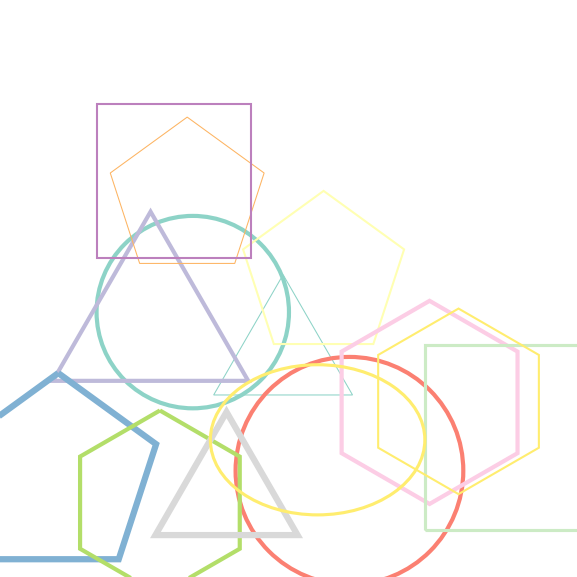[{"shape": "circle", "thickness": 2, "radius": 0.83, "center": [0.334, 0.459]}, {"shape": "triangle", "thickness": 0.5, "radius": 0.69, "center": [0.49, 0.385]}, {"shape": "pentagon", "thickness": 1, "radius": 0.73, "center": [0.56, 0.522]}, {"shape": "triangle", "thickness": 2, "radius": 0.98, "center": [0.261, 0.437]}, {"shape": "circle", "thickness": 2, "radius": 0.99, "center": [0.605, 0.184]}, {"shape": "pentagon", "thickness": 3, "radius": 0.89, "center": [0.101, 0.175]}, {"shape": "pentagon", "thickness": 0.5, "radius": 0.7, "center": [0.324, 0.656]}, {"shape": "hexagon", "thickness": 2, "radius": 0.8, "center": [0.277, 0.129]}, {"shape": "hexagon", "thickness": 2, "radius": 0.88, "center": [0.744, 0.302]}, {"shape": "triangle", "thickness": 3, "radius": 0.71, "center": [0.392, 0.144]}, {"shape": "square", "thickness": 1, "radius": 0.67, "center": [0.301, 0.686]}, {"shape": "square", "thickness": 1.5, "radius": 0.8, "center": [0.896, 0.241]}, {"shape": "oval", "thickness": 1.5, "radius": 0.93, "center": [0.55, 0.238]}, {"shape": "hexagon", "thickness": 1, "radius": 0.8, "center": [0.794, 0.304]}]